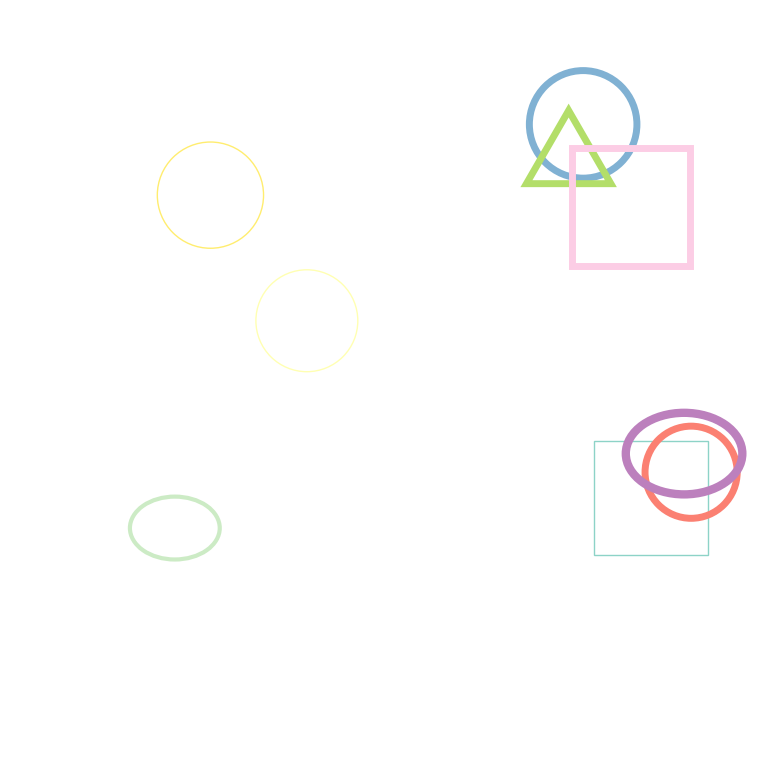[{"shape": "square", "thickness": 0.5, "radius": 0.37, "center": [0.845, 0.354]}, {"shape": "circle", "thickness": 0.5, "radius": 0.33, "center": [0.399, 0.583]}, {"shape": "circle", "thickness": 2.5, "radius": 0.3, "center": [0.898, 0.387]}, {"shape": "circle", "thickness": 2.5, "radius": 0.35, "center": [0.757, 0.838]}, {"shape": "triangle", "thickness": 2.5, "radius": 0.32, "center": [0.739, 0.793]}, {"shape": "square", "thickness": 2.5, "radius": 0.38, "center": [0.819, 0.732]}, {"shape": "oval", "thickness": 3, "radius": 0.38, "center": [0.888, 0.411]}, {"shape": "oval", "thickness": 1.5, "radius": 0.29, "center": [0.227, 0.314]}, {"shape": "circle", "thickness": 0.5, "radius": 0.34, "center": [0.273, 0.747]}]